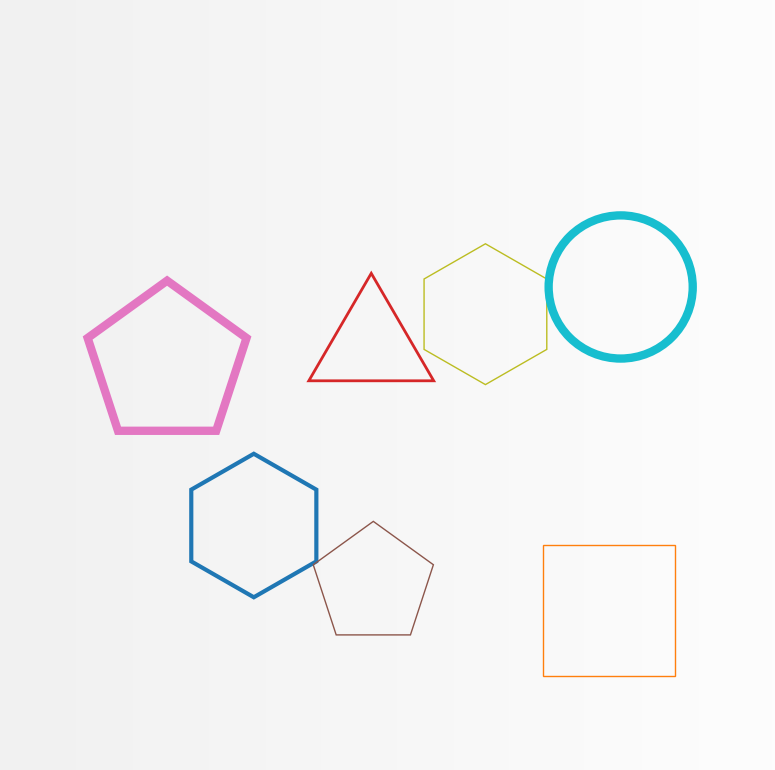[{"shape": "hexagon", "thickness": 1.5, "radius": 0.47, "center": [0.328, 0.318]}, {"shape": "square", "thickness": 0.5, "radius": 0.43, "center": [0.785, 0.207]}, {"shape": "triangle", "thickness": 1, "radius": 0.47, "center": [0.479, 0.552]}, {"shape": "pentagon", "thickness": 0.5, "radius": 0.41, "center": [0.482, 0.241]}, {"shape": "pentagon", "thickness": 3, "radius": 0.54, "center": [0.216, 0.528]}, {"shape": "hexagon", "thickness": 0.5, "radius": 0.46, "center": [0.626, 0.592]}, {"shape": "circle", "thickness": 3, "radius": 0.46, "center": [0.801, 0.627]}]